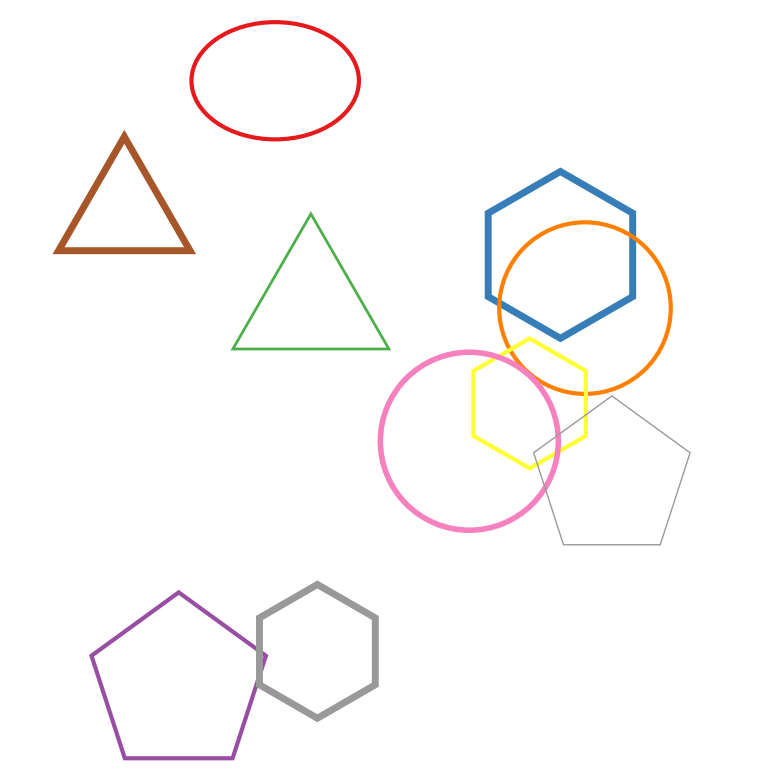[{"shape": "oval", "thickness": 1.5, "radius": 0.54, "center": [0.357, 0.895]}, {"shape": "hexagon", "thickness": 2.5, "radius": 0.54, "center": [0.728, 0.669]}, {"shape": "triangle", "thickness": 1, "radius": 0.58, "center": [0.404, 0.605]}, {"shape": "pentagon", "thickness": 1.5, "radius": 0.6, "center": [0.232, 0.112]}, {"shape": "circle", "thickness": 1.5, "radius": 0.56, "center": [0.76, 0.6]}, {"shape": "hexagon", "thickness": 1.5, "radius": 0.42, "center": [0.688, 0.476]}, {"shape": "triangle", "thickness": 2.5, "radius": 0.49, "center": [0.161, 0.724]}, {"shape": "circle", "thickness": 2, "radius": 0.58, "center": [0.61, 0.427]}, {"shape": "hexagon", "thickness": 2.5, "radius": 0.43, "center": [0.412, 0.154]}, {"shape": "pentagon", "thickness": 0.5, "radius": 0.53, "center": [0.795, 0.379]}]